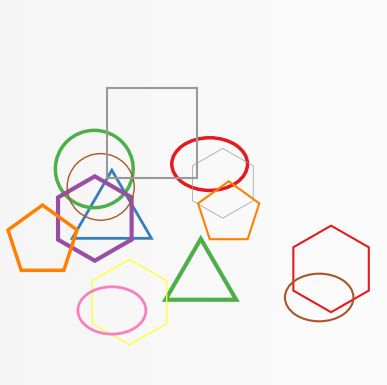[{"shape": "hexagon", "thickness": 1.5, "radius": 0.56, "center": [0.854, 0.301]}, {"shape": "oval", "thickness": 2.5, "radius": 0.49, "center": [0.541, 0.574]}, {"shape": "triangle", "thickness": 2, "radius": 0.59, "center": [0.289, 0.44]}, {"shape": "triangle", "thickness": 3, "radius": 0.53, "center": [0.518, 0.274]}, {"shape": "circle", "thickness": 2.5, "radius": 0.5, "center": [0.243, 0.561]}, {"shape": "hexagon", "thickness": 3, "radius": 0.55, "center": [0.245, 0.432]}, {"shape": "pentagon", "thickness": 1.5, "radius": 0.42, "center": [0.59, 0.446]}, {"shape": "pentagon", "thickness": 2.5, "radius": 0.47, "center": [0.11, 0.374]}, {"shape": "hexagon", "thickness": 1, "radius": 0.55, "center": [0.334, 0.215]}, {"shape": "oval", "thickness": 1.5, "radius": 0.44, "center": [0.824, 0.227]}, {"shape": "circle", "thickness": 1, "radius": 0.43, "center": [0.26, 0.514]}, {"shape": "oval", "thickness": 2, "radius": 0.44, "center": [0.289, 0.194]}, {"shape": "square", "thickness": 1.5, "radius": 0.59, "center": [0.392, 0.654]}, {"shape": "hexagon", "thickness": 0.5, "radius": 0.45, "center": [0.575, 0.524]}]